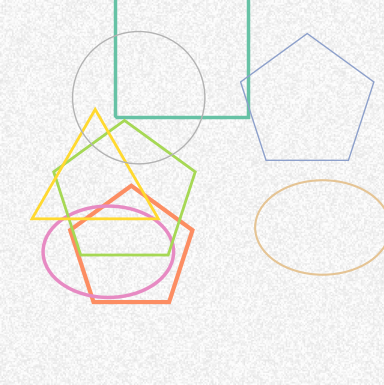[{"shape": "square", "thickness": 2.5, "radius": 0.86, "center": [0.471, 0.869]}, {"shape": "pentagon", "thickness": 3, "radius": 0.84, "center": [0.341, 0.351]}, {"shape": "pentagon", "thickness": 1, "radius": 0.91, "center": [0.798, 0.731]}, {"shape": "oval", "thickness": 2.5, "radius": 0.85, "center": [0.281, 0.346]}, {"shape": "pentagon", "thickness": 2, "radius": 0.97, "center": [0.323, 0.494]}, {"shape": "triangle", "thickness": 2, "radius": 0.95, "center": [0.247, 0.526]}, {"shape": "oval", "thickness": 1.5, "radius": 0.88, "center": [0.838, 0.409]}, {"shape": "circle", "thickness": 1, "radius": 0.86, "center": [0.36, 0.746]}]